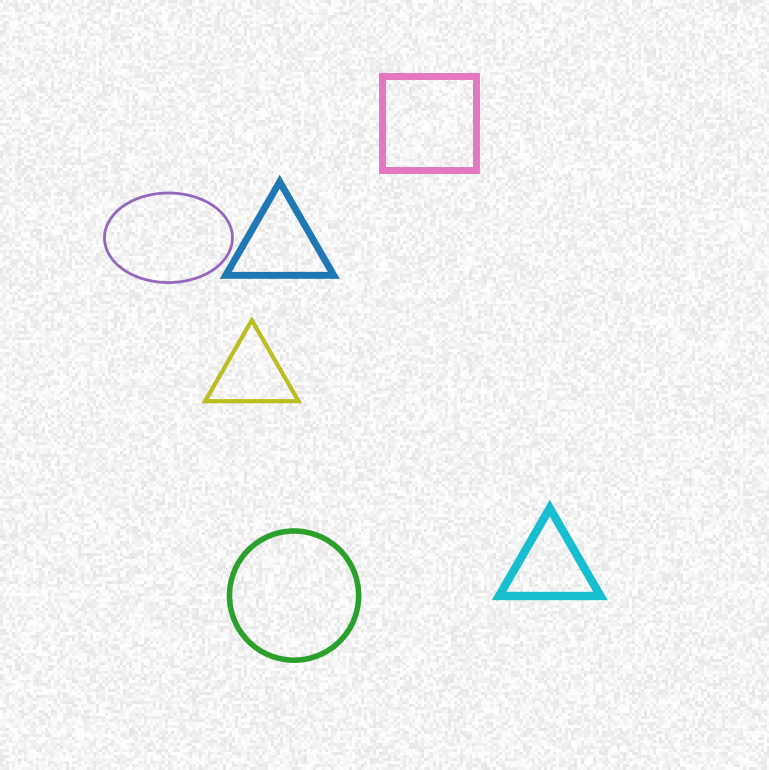[{"shape": "triangle", "thickness": 2.5, "radius": 0.41, "center": [0.363, 0.683]}, {"shape": "circle", "thickness": 2, "radius": 0.42, "center": [0.382, 0.227]}, {"shape": "oval", "thickness": 1, "radius": 0.42, "center": [0.219, 0.691]}, {"shape": "square", "thickness": 2.5, "radius": 0.31, "center": [0.558, 0.84]}, {"shape": "triangle", "thickness": 1.5, "radius": 0.35, "center": [0.327, 0.514]}, {"shape": "triangle", "thickness": 3, "radius": 0.38, "center": [0.714, 0.264]}]